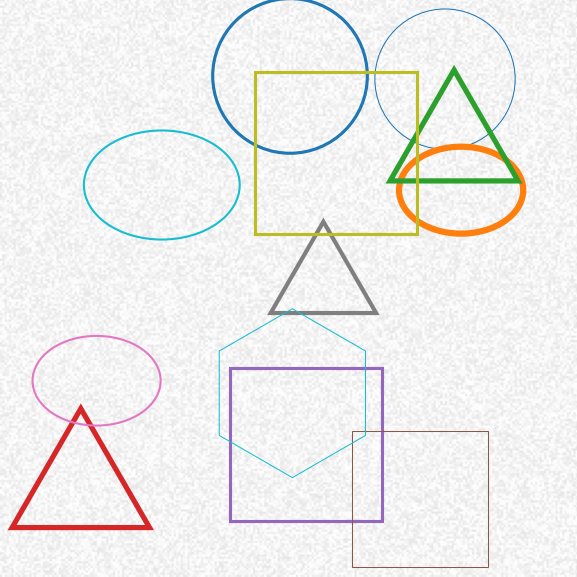[{"shape": "circle", "thickness": 1.5, "radius": 0.67, "center": [0.502, 0.868]}, {"shape": "circle", "thickness": 0.5, "radius": 0.61, "center": [0.771, 0.862]}, {"shape": "oval", "thickness": 3, "radius": 0.54, "center": [0.798, 0.67]}, {"shape": "triangle", "thickness": 2.5, "radius": 0.64, "center": [0.786, 0.75]}, {"shape": "triangle", "thickness": 2.5, "radius": 0.69, "center": [0.14, 0.154]}, {"shape": "square", "thickness": 1.5, "radius": 0.66, "center": [0.53, 0.229]}, {"shape": "square", "thickness": 0.5, "radius": 0.59, "center": [0.728, 0.135]}, {"shape": "oval", "thickness": 1, "radius": 0.55, "center": [0.167, 0.34]}, {"shape": "triangle", "thickness": 2, "radius": 0.53, "center": [0.56, 0.51]}, {"shape": "square", "thickness": 1.5, "radius": 0.7, "center": [0.582, 0.734]}, {"shape": "oval", "thickness": 1, "radius": 0.67, "center": [0.28, 0.679]}, {"shape": "hexagon", "thickness": 0.5, "radius": 0.73, "center": [0.506, 0.318]}]